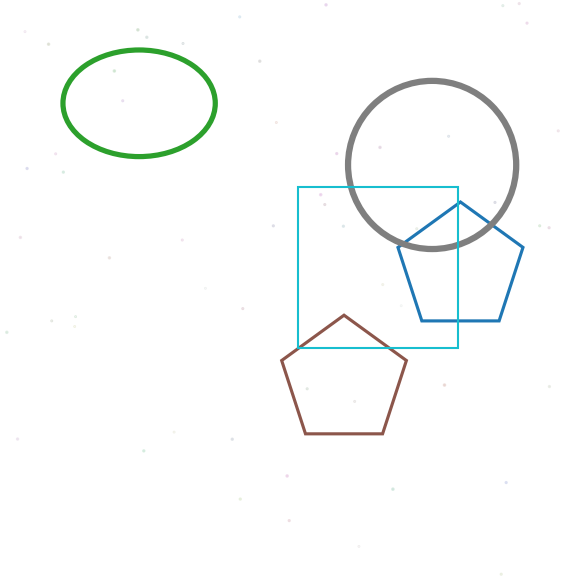[{"shape": "pentagon", "thickness": 1.5, "radius": 0.57, "center": [0.797, 0.536]}, {"shape": "oval", "thickness": 2.5, "radius": 0.66, "center": [0.241, 0.82]}, {"shape": "pentagon", "thickness": 1.5, "radius": 0.57, "center": [0.596, 0.34]}, {"shape": "circle", "thickness": 3, "radius": 0.73, "center": [0.748, 0.714]}, {"shape": "square", "thickness": 1, "radius": 0.7, "center": [0.655, 0.536]}]